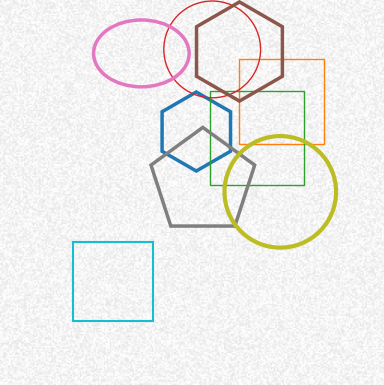[{"shape": "hexagon", "thickness": 2.5, "radius": 0.51, "center": [0.51, 0.658]}, {"shape": "square", "thickness": 1, "radius": 0.56, "center": [0.731, 0.737]}, {"shape": "square", "thickness": 1, "radius": 0.61, "center": [0.667, 0.642]}, {"shape": "circle", "thickness": 1, "radius": 0.63, "center": [0.551, 0.872]}, {"shape": "hexagon", "thickness": 2.5, "radius": 0.64, "center": [0.622, 0.866]}, {"shape": "oval", "thickness": 2.5, "radius": 0.62, "center": [0.367, 0.861]}, {"shape": "pentagon", "thickness": 2.5, "radius": 0.71, "center": [0.527, 0.527]}, {"shape": "circle", "thickness": 3, "radius": 0.72, "center": [0.728, 0.502]}, {"shape": "square", "thickness": 1.5, "radius": 0.52, "center": [0.293, 0.269]}]